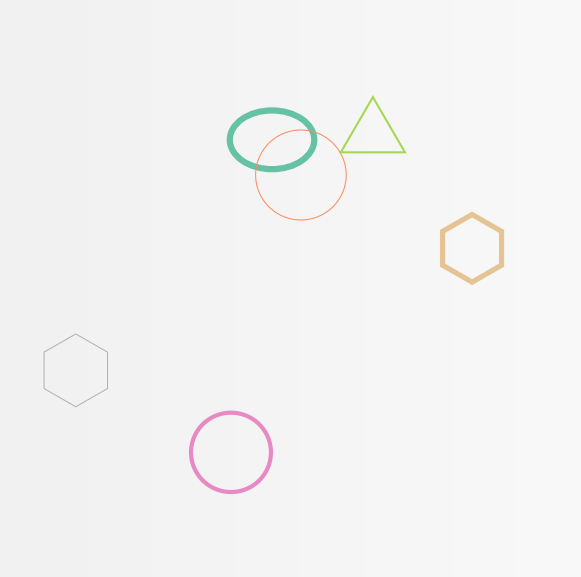[{"shape": "oval", "thickness": 3, "radius": 0.36, "center": [0.468, 0.757]}, {"shape": "circle", "thickness": 0.5, "radius": 0.39, "center": [0.518, 0.696]}, {"shape": "circle", "thickness": 2, "radius": 0.34, "center": [0.397, 0.216]}, {"shape": "triangle", "thickness": 1, "radius": 0.32, "center": [0.642, 0.767]}, {"shape": "hexagon", "thickness": 2.5, "radius": 0.29, "center": [0.812, 0.569]}, {"shape": "hexagon", "thickness": 0.5, "radius": 0.32, "center": [0.13, 0.358]}]